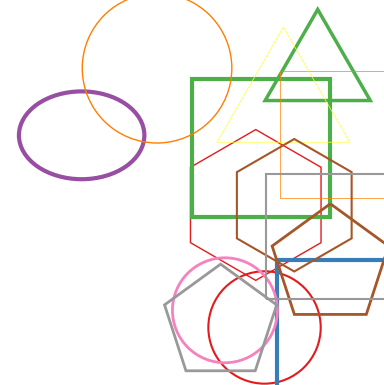[{"shape": "circle", "thickness": 1.5, "radius": 0.73, "center": [0.687, 0.149]}, {"shape": "hexagon", "thickness": 1, "radius": 0.98, "center": [0.664, 0.468]}, {"shape": "square", "thickness": 3, "radius": 0.84, "center": [0.888, 0.156]}, {"shape": "square", "thickness": 3, "radius": 0.9, "center": [0.677, 0.615]}, {"shape": "triangle", "thickness": 2.5, "radius": 0.79, "center": [0.825, 0.818]}, {"shape": "oval", "thickness": 3, "radius": 0.81, "center": [0.212, 0.649]}, {"shape": "circle", "thickness": 1, "radius": 0.97, "center": [0.408, 0.823]}, {"shape": "square", "thickness": 0.5, "radius": 0.83, "center": [0.892, 0.651]}, {"shape": "triangle", "thickness": 0.5, "radius": 1.0, "center": [0.736, 0.73]}, {"shape": "hexagon", "thickness": 1.5, "radius": 0.86, "center": [0.764, 0.467]}, {"shape": "pentagon", "thickness": 2, "radius": 0.79, "center": [0.858, 0.312]}, {"shape": "circle", "thickness": 2, "radius": 0.68, "center": [0.584, 0.194]}, {"shape": "pentagon", "thickness": 2, "radius": 0.77, "center": [0.573, 0.161]}, {"shape": "square", "thickness": 1.5, "radius": 0.81, "center": [0.852, 0.386]}]